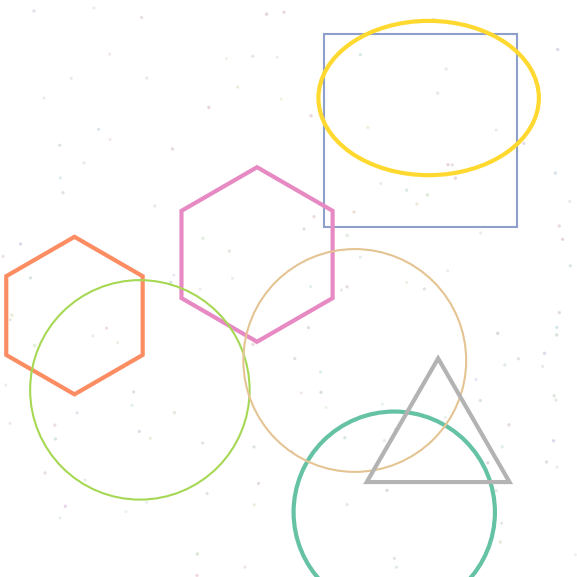[{"shape": "circle", "thickness": 2, "radius": 0.87, "center": [0.683, 0.112]}, {"shape": "hexagon", "thickness": 2, "radius": 0.68, "center": [0.129, 0.453]}, {"shape": "square", "thickness": 1, "radius": 0.83, "center": [0.728, 0.773]}, {"shape": "hexagon", "thickness": 2, "radius": 0.76, "center": [0.445, 0.558]}, {"shape": "circle", "thickness": 1, "radius": 0.95, "center": [0.242, 0.324]}, {"shape": "oval", "thickness": 2, "radius": 0.95, "center": [0.742, 0.829]}, {"shape": "circle", "thickness": 1, "radius": 0.96, "center": [0.614, 0.375]}, {"shape": "triangle", "thickness": 2, "radius": 0.71, "center": [0.759, 0.236]}]